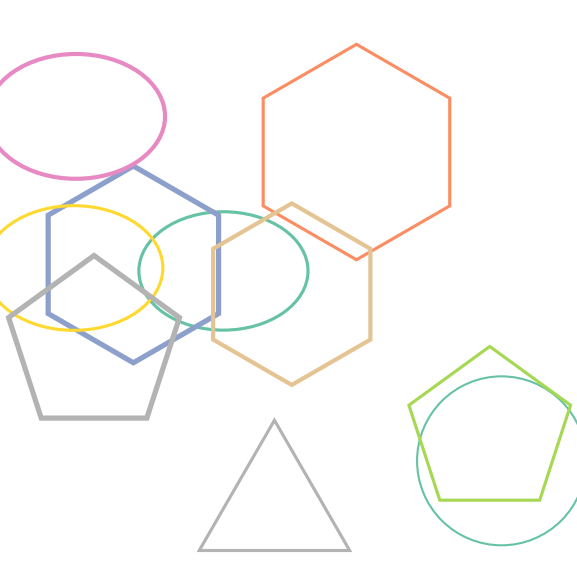[{"shape": "circle", "thickness": 1, "radius": 0.73, "center": [0.868, 0.201]}, {"shape": "oval", "thickness": 1.5, "radius": 0.73, "center": [0.387, 0.53]}, {"shape": "hexagon", "thickness": 1.5, "radius": 0.93, "center": [0.617, 0.736]}, {"shape": "hexagon", "thickness": 2.5, "radius": 0.85, "center": [0.231, 0.541]}, {"shape": "oval", "thickness": 2, "radius": 0.77, "center": [0.131, 0.798]}, {"shape": "pentagon", "thickness": 1.5, "radius": 0.74, "center": [0.848, 0.252]}, {"shape": "oval", "thickness": 1.5, "radius": 0.77, "center": [0.128, 0.535]}, {"shape": "hexagon", "thickness": 2, "radius": 0.79, "center": [0.505, 0.49]}, {"shape": "pentagon", "thickness": 2.5, "radius": 0.78, "center": [0.163, 0.401]}, {"shape": "triangle", "thickness": 1.5, "radius": 0.75, "center": [0.475, 0.121]}]